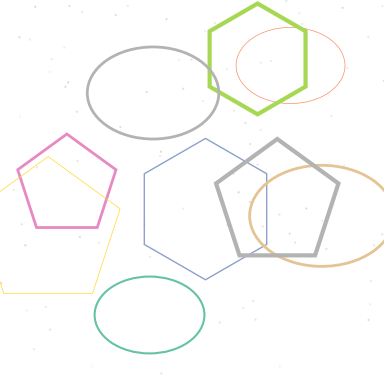[{"shape": "oval", "thickness": 1.5, "radius": 0.71, "center": [0.388, 0.182]}, {"shape": "oval", "thickness": 0.5, "radius": 0.71, "center": [0.755, 0.83]}, {"shape": "hexagon", "thickness": 1, "radius": 0.92, "center": [0.534, 0.457]}, {"shape": "pentagon", "thickness": 2, "radius": 0.67, "center": [0.174, 0.518]}, {"shape": "hexagon", "thickness": 3, "radius": 0.72, "center": [0.669, 0.847]}, {"shape": "pentagon", "thickness": 0.5, "radius": 0.98, "center": [0.125, 0.397]}, {"shape": "oval", "thickness": 2, "radius": 0.94, "center": [0.836, 0.439]}, {"shape": "oval", "thickness": 2, "radius": 0.85, "center": [0.398, 0.758]}, {"shape": "pentagon", "thickness": 3, "radius": 0.84, "center": [0.72, 0.472]}]